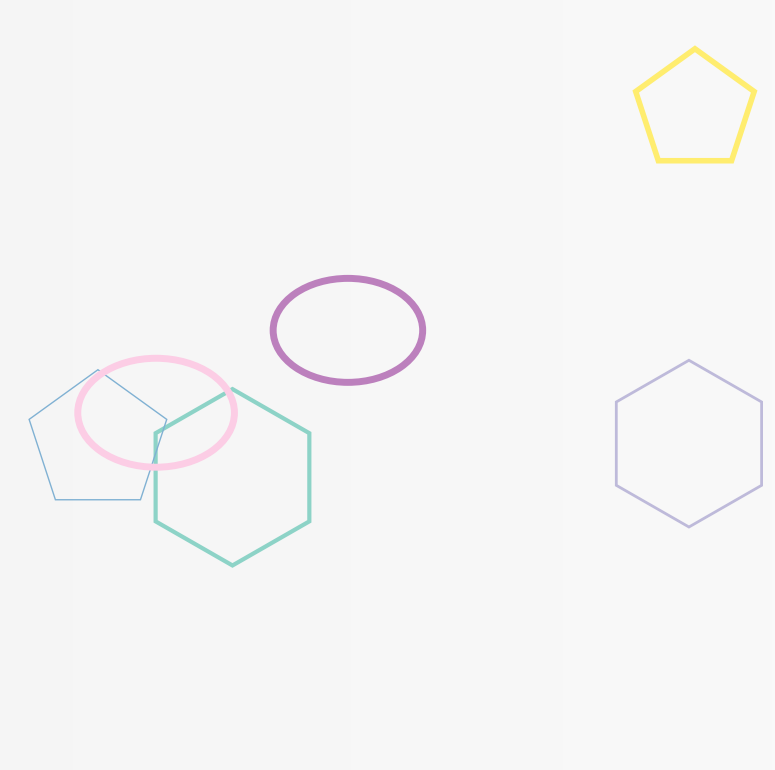[{"shape": "hexagon", "thickness": 1.5, "radius": 0.57, "center": [0.3, 0.38]}, {"shape": "hexagon", "thickness": 1, "radius": 0.54, "center": [0.889, 0.424]}, {"shape": "pentagon", "thickness": 0.5, "radius": 0.47, "center": [0.126, 0.426]}, {"shape": "oval", "thickness": 2.5, "radius": 0.51, "center": [0.201, 0.464]}, {"shape": "oval", "thickness": 2.5, "radius": 0.48, "center": [0.449, 0.571]}, {"shape": "pentagon", "thickness": 2, "radius": 0.4, "center": [0.897, 0.856]}]